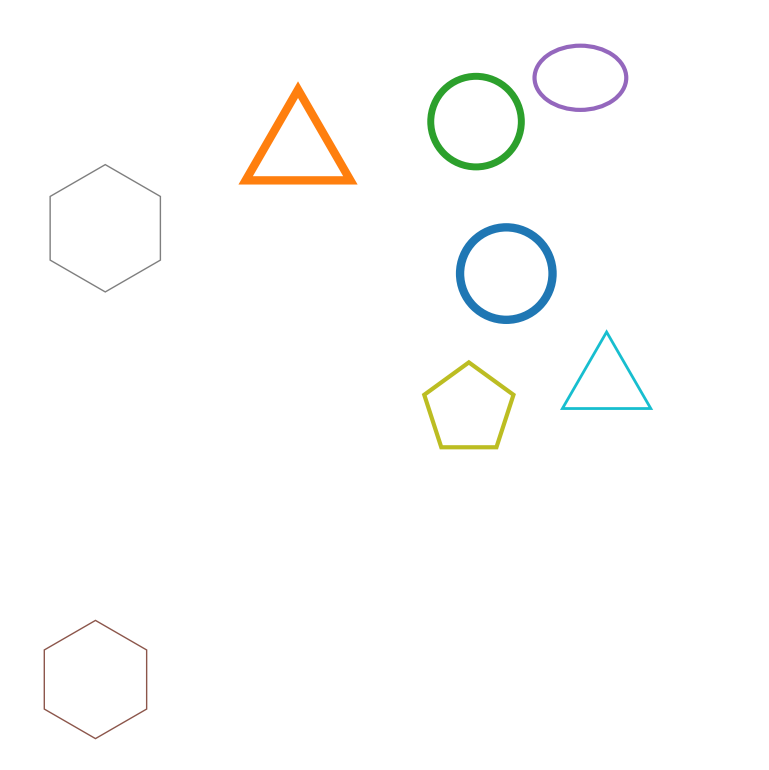[{"shape": "circle", "thickness": 3, "radius": 0.3, "center": [0.658, 0.645]}, {"shape": "triangle", "thickness": 3, "radius": 0.39, "center": [0.387, 0.805]}, {"shape": "circle", "thickness": 2.5, "radius": 0.29, "center": [0.618, 0.842]}, {"shape": "oval", "thickness": 1.5, "radius": 0.3, "center": [0.754, 0.899]}, {"shape": "hexagon", "thickness": 0.5, "radius": 0.38, "center": [0.124, 0.118]}, {"shape": "hexagon", "thickness": 0.5, "radius": 0.41, "center": [0.137, 0.704]}, {"shape": "pentagon", "thickness": 1.5, "radius": 0.3, "center": [0.609, 0.468]}, {"shape": "triangle", "thickness": 1, "radius": 0.33, "center": [0.788, 0.503]}]